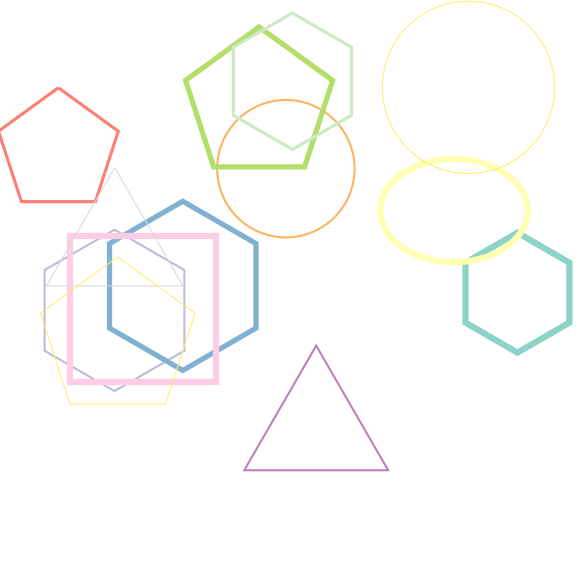[{"shape": "hexagon", "thickness": 3, "radius": 0.52, "center": [0.896, 0.492]}, {"shape": "oval", "thickness": 3, "radius": 0.64, "center": [0.786, 0.635]}, {"shape": "hexagon", "thickness": 1, "radius": 0.7, "center": [0.198, 0.462]}, {"shape": "pentagon", "thickness": 1.5, "radius": 0.55, "center": [0.101, 0.738]}, {"shape": "hexagon", "thickness": 2.5, "radius": 0.73, "center": [0.317, 0.504]}, {"shape": "circle", "thickness": 1, "radius": 0.6, "center": [0.495, 0.707]}, {"shape": "pentagon", "thickness": 2.5, "radius": 0.67, "center": [0.449, 0.818]}, {"shape": "square", "thickness": 3, "radius": 0.63, "center": [0.247, 0.464]}, {"shape": "triangle", "thickness": 0.5, "radius": 0.68, "center": [0.199, 0.572]}, {"shape": "triangle", "thickness": 1, "radius": 0.72, "center": [0.548, 0.257]}, {"shape": "hexagon", "thickness": 1.5, "radius": 0.59, "center": [0.506, 0.858]}, {"shape": "circle", "thickness": 0.5, "radius": 0.75, "center": [0.811, 0.848]}, {"shape": "pentagon", "thickness": 0.5, "radius": 0.7, "center": [0.204, 0.413]}]